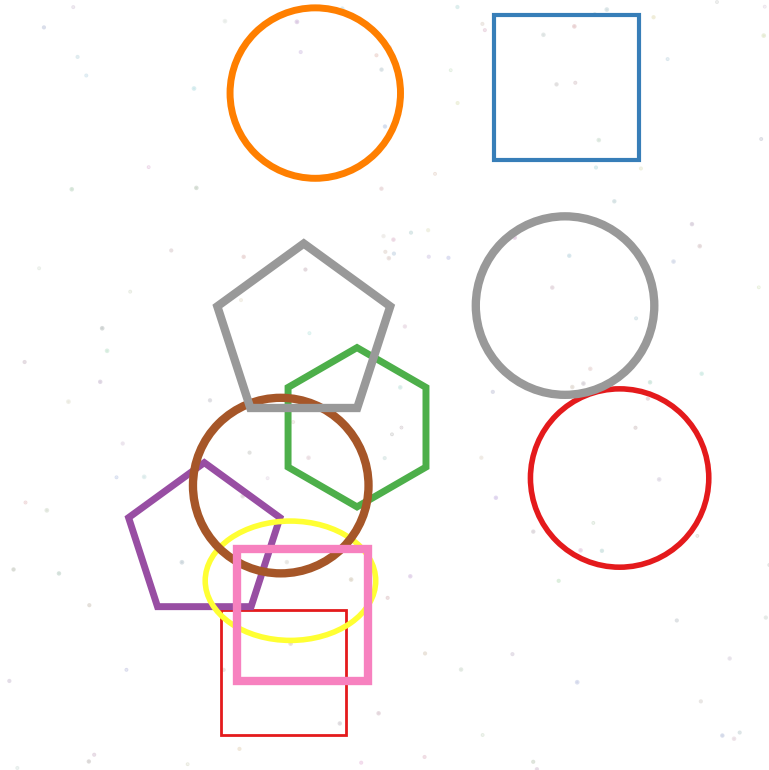[{"shape": "square", "thickness": 1, "radius": 0.41, "center": [0.368, 0.127]}, {"shape": "circle", "thickness": 2, "radius": 0.58, "center": [0.805, 0.379]}, {"shape": "square", "thickness": 1.5, "radius": 0.47, "center": [0.736, 0.887]}, {"shape": "hexagon", "thickness": 2.5, "radius": 0.52, "center": [0.464, 0.445]}, {"shape": "pentagon", "thickness": 2.5, "radius": 0.52, "center": [0.265, 0.296]}, {"shape": "circle", "thickness": 2.5, "radius": 0.55, "center": [0.409, 0.879]}, {"shape": "oval", "thickness": 2, "radius": 0.55, "center": [0.377, 0.246]}, {"shape": "circle", "thickness": 3, "radius": 0.57, "center": [0.365, 0.369]}, {"shape": "square", "thickness": 3, "radius": 0.43, "center": [0.393, 0.201]}, {"shape": "pentagon", "thickness": 3, "radius": 0.59, "center": [0.395, 0.566]}, {"shape": "circle", "thickness": 3, "radius": 0.58, "center": [0.734, 0.603]}]